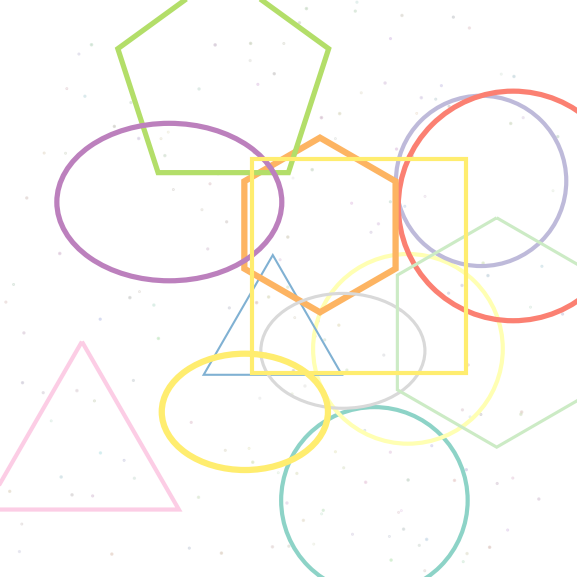[{"shape": "circle", "thickness": 2, "radius": 0.81, "center": [0.648, 0.133]}, {"shape": "circle", "thickness": 2, "radius": 0.82, "center": [0.706, 0.395]}, {"shape": "circle", "thickness": 2, "radius": 0.74, "center": [0.833, 0.686]}, {"shape": "circle", "thickness": 2.5, "radius": 0.99, "center": [0.889, 0.643]}, {"shape": "triangle", "thickness": 1, "radius": 0.69, "center": [0.472, 0.419]}, {"shape": "hexagon", "thickness": 3, "radius": 0.76, "center": [0.554, 0.61]}, {"shape": "pentagon", "thickness": 2.5, "radius": 0.96, "center": [0.387, 0.855]}, {"shape": "triangle", "thickness": 2, "radius": 0.97, "center": [0.142, 0.214]}, {"shape": "oval", "thickness": 1.5, "radius": 0.71, "center": [0.594, 0.392]}, {"shape": "oval", "thickness": 2.5, "radius": 0.97, "center": [0.293, 0.649]}, {"shape": "hexagon", "thickness": 1.5, "radius": 0.99, "center": [0.86, 0.423]}, {"shape": "oval", "thickness": 3, "radius": 0.72, "center": [0.424, 0.286]}, {"shape": "square", "thickness": 2, "radius": 0.92, "center": [0.622, 0.538]}]